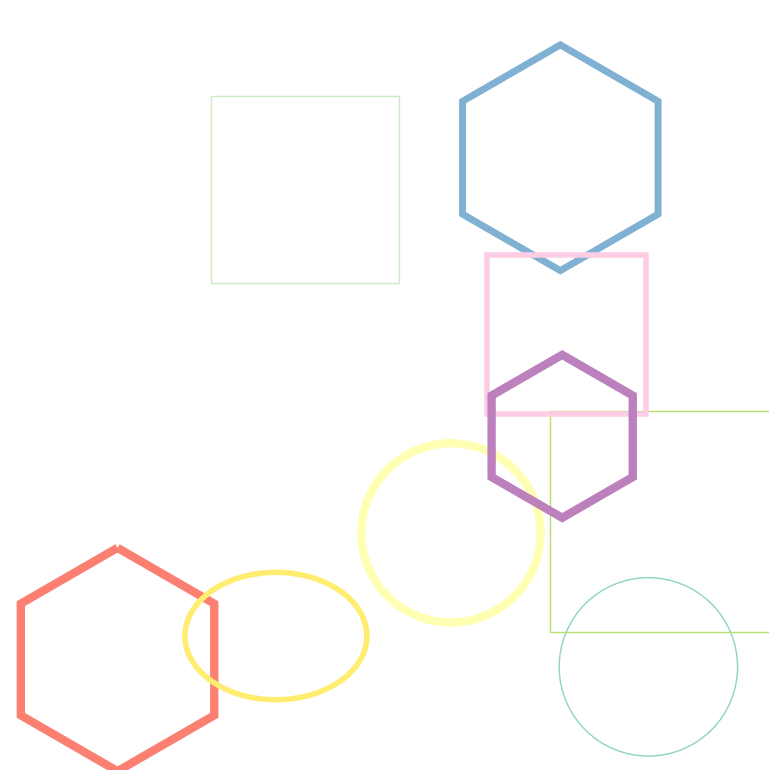[{"shape": "circle", "thickness": 0.5, "radius": 0.58, "center": [0.842, 0.134]}, {"shape": "circle", "thickness": 3, "radius": 0.58, "center": [0.586, 0.308]}, {"shape": "hexagon", "thickness": 3, "radius": 0.73, "center": [0.153, 0.144]}, {"shape": "hexagon", "thickness": 2.5, "radius": 0.73, "center": [0.728, 0.795]}, {"shape": "square", "thickness": 0.5, "radius": 0.72, "center": [0.858, 0.323]}, {"shape": "square", "thickness": 2, "radius": 0.52, "center": [0.735, 0.566]}, {"shape": "hexagon", "thickness": 3, "radius": 0.53, "center": [0.73, 0.433]}, {"shape": "square", "thickness": 0.5, "radius": 0.61, "center": [0.396, 0.754]}, {"shape": "oval", "thickness": 2, "radius": 0.59, "center": [0.358, 0.174]}]